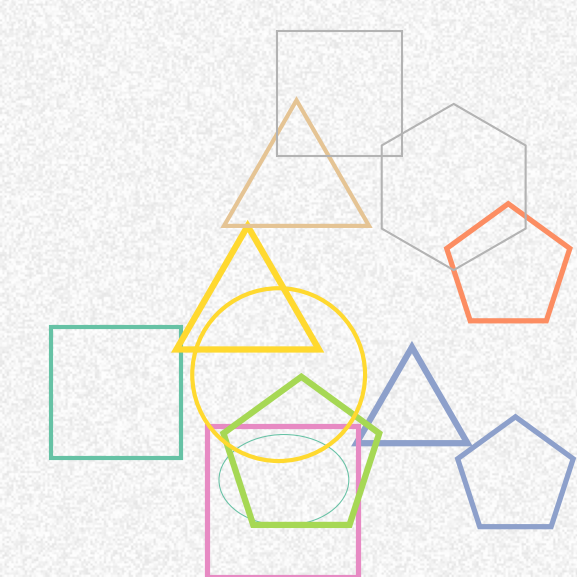[{"shape": "oval", "thickness": 0.5, "radius": 0.56, "center": [0.492, 0.168]}, {"shape": "square", "thickness": 2, "radius": 0.57, "center": [0.201, 0.319]}, {"shape": "pentagon", "thickness": 2.5, "radius": 0.56, "center": [0.88, 0.534]}, {"shape": "pentagon", "thickness": 2.5, "radius": 0.53, "center": [0.893, 0.172]}, {"shape": "triangle", "thickness": 3, "radius": 0.55, "center": [0.713, 0.287]}, {"shape": "square", "thickness": 2.5, "radius": 0.65, "center": [0.489, 0.131]}, {"shape": "pentagon", "thickness": 3, "radius": 0.71, "center": [0.522, 0.205]}, {"shape": "triangle", "thickness": 3, "radius": 0.71, "center": [0.429, 0.465]}, {"shape": "circle", "thickness": 2, "radius": 0.75, "center": [0.483, 0.35]}, {"shape": "triangle", "thickness": 2, "radius": 0.73, "center": [0.513, 0.681]}, {"shape": "hexagon", "thickness": 1, "radius": 0.72, "center": [0.786, 0.675]}, {"shape": "square", "thickness": 1, "radius": 0.54, "center": [0.588, 0.838]}]